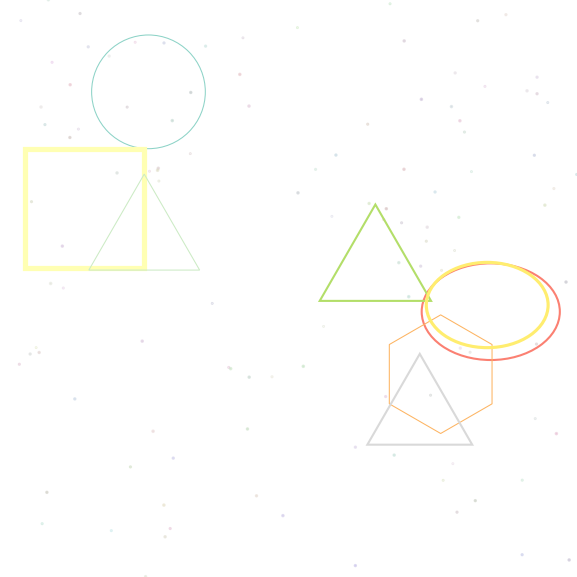[{"shape": "circle", "thickness": 0.5, "radius": 0.49, "center": [0.257, 0.84]}, {"shape": "square", "thickness": 2.5, "radius": 0.52, "center": [0.146, 0.638]}, {"shape": "oval", "thickness": 1, "radius": 0.6, "center": [0.85, 0.459]}, {"shape": "hexagon", "thickness": 0.5, "radius": 0.51, "center": [0.763, 0.351]}, {"shape": "triangle", "thickness": 1, "radius": 0.56, "center": [0.65, 0.534]}, {"shape": "triangle", "thickness": 1, "radius": 0.52, "center": [0.727, 0.282]}, {"shape": "triangle", "thickness": 0.5, "radius": 0.55, "center": [0.25, 0.587]}, {"shape": "oval", "thickness": 1.5, "radius": 0.53, "center": [0.844, 0.471]}]